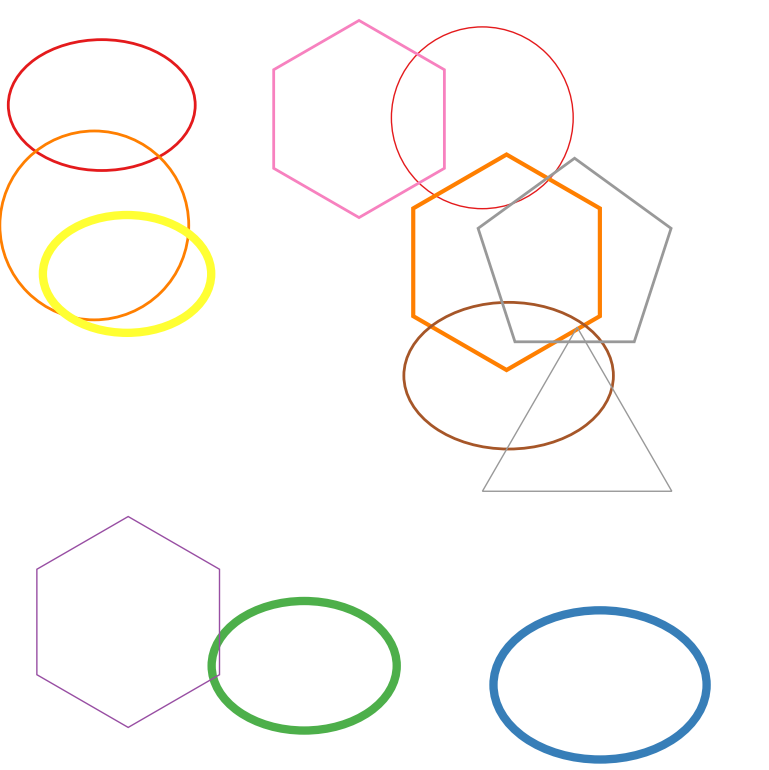[{"shape": "circle", "thickness": 0.5, "radius": 0.59, "center": [0.626, 0.847]}, {"shape": "oval", "thickness": 1, "radius": 0.61, "center": [0.132, 0.864]}, {"shape": "oval", "thickness": 3, "radius": 0.69, "center": [0.779, 0.111]}, {"shape": "oval", "thickness": 3, "radius": 0.6, "center": [0.395, 0.135]}, {"shape": "hexagon", "thickness": 0.5, "radius": 0.68, "center": [0.166, 0.192]}, {"shape": "circle", "thickness": 1, "radius": 0.61, "center": [0.122, 0.707]}, {"shape": "hexagon", "thickness": 1.5, "radius": 0.7, "center": [0.658, 0.659]}, {"shape": "oval", "thickness": 3, "radius": 0.55, "center": [0.165, 0.644]}, {"shape": "oval", "thickness": 1, "radius": 0.68, "center": [0.661, 0.512]}, {"shape": "hexagon", "thickness": 1, "radius": 0.64, "center": [0.466, 0.845]}, {"shape": "triangle", "thickness": 0.5, "radius": 0.71, "center": [0.75, 0.433]}, {"shape": "pentagon", "thickness": 1, "radius": 0.66, "center": [0.746, 0.663]}]